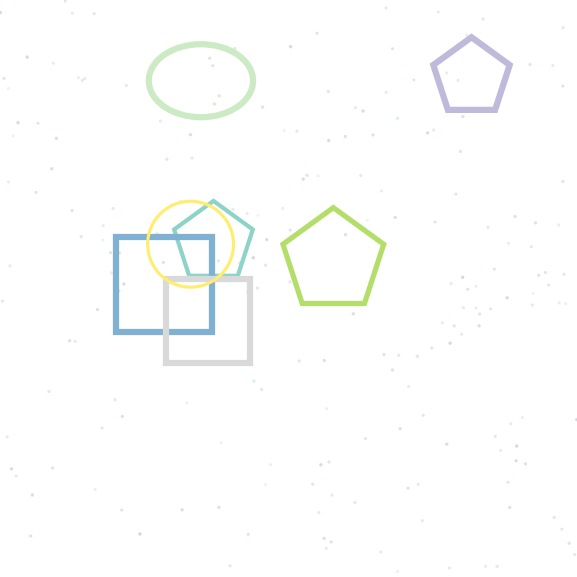[{"shape": "pentagon", "thickness": 2, "radius": 0.36, "center": [0.37, 0.58]}, {"shape": "pentagon", "thickness": 3, "radius": 0.35, "center": [0.816, 0.865]}, {"shape": "square", "thickness": 3, "radius": 0.41, "center": [0.284, 0.506]}, {"shape": "pentagon", "thickness": 2.5, "radius": 0.46, "center": [0.577, 0.548]}, {"shape": "square", "thickness": 3, "radius": 0.36, "center": [0.361, 0.444]}, {"shape": "oval", "thickness": 3, "radius": 0.45, "center": [0.348, 0.859]}, {"shape": "circle", "thickness": 1.5, "radius": 0.37, "center": [0.33, 0.576]}]